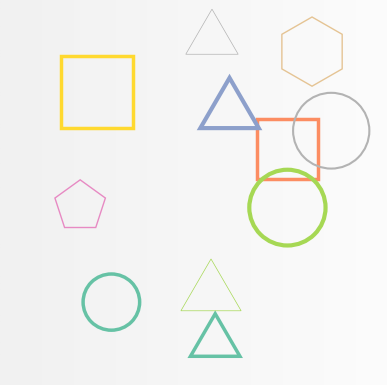[{"shape": "circle", "thickness": 2.5, "radius": 0.36, "center": [0.287, 0.215]}, {"shape": "triangle", "thickness": 2.5, "radius": 0.37, "center": [0.555, 0.111]}, {"shape": "square", "thickness": 2.5, "radius": 0.39, "center": [0.742, 0.614]}, {"shape": "triangle", "thickness": 3, "radius": 0.43, "center": [0.592, 0.711]}, {"shape": "pentagon", "thickness": 1, "radius": 0.34, "center": [0.207, 0.464]}, {"shape": "triangle", "thickness": 0.5, "radius": 0.45, "center": [0.545, 0.238]}, {"shape": "circle", "thickness": 3, "radius": 0.49, "center": [0.742, 0.461]}, {"shape": "square", "thickness": 2.5, "radius": 0.47, "center": [0.251, 0.761]}, {"shape": "hexagon", "thickness": 1, "radius": 0.45, "center": [0.805, 0.866]}, {"shape": "triangle", "thickness": 0.5, "radius": 0.39, "center": [0.547, 0.898]}, {"shape": "circle", "thickness": 1.5, "radius": 0.49, "center": [0.855, 0.661]}]